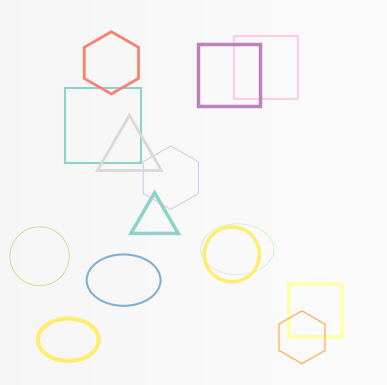[{"shape": "triangle", "thickness": 2.5, "radius": 0.35, "center": [0.399, 0.429]}, {"shape": "square", "thickness": 1.5, "radius": 0.49, "center": [0.266, 0.674]}, {"shape": "square", "thickness": 3, "radius": 0.34, "center": [0.814, 0.193]}, {"shape": "hexagon", "thickness": 0.5, "radius": 0.41, "center": [0.441, 0.539]}, {"shape": "hexagon", "thickness": 2, "radius": 0.4, "center": [0.287, 0.837]}, {"shape": "oval", "thickness": 1.5, "radius": 0.48, "center": [0.319, 0.272]}, {"shape": "hexagon", "thickness": 1, "radius": 0.34, "center": [0.779, 0.124]}, {"shape": "circle", "thickness": 0.5, "radius": 0.38, "center": [0.102, 0.334]}, {"shape": "square", "thickness": 1.5, "radius": 0.41, "center": [0.686, 0.825]}, {"shape": "triangle", "thickness": 2, "radius": 0.48, "center": [0.334, 0.605]}, {"shape": "square", "thickness": 2.5, "radius": 0.4, "center": [0.591, 0.805]}, {"shape": "oval", "thickness": 0.5, "radius": 0.47, "center": [0.613, 0.353]}, {"shape": "oval", "thickness": 3, "radius": 0.39, "center": [0.176, 0.117]}, {"shape": "circle", "thickness": 2.5, "radius": 0.36, "center": [0.598, 0.339]}]